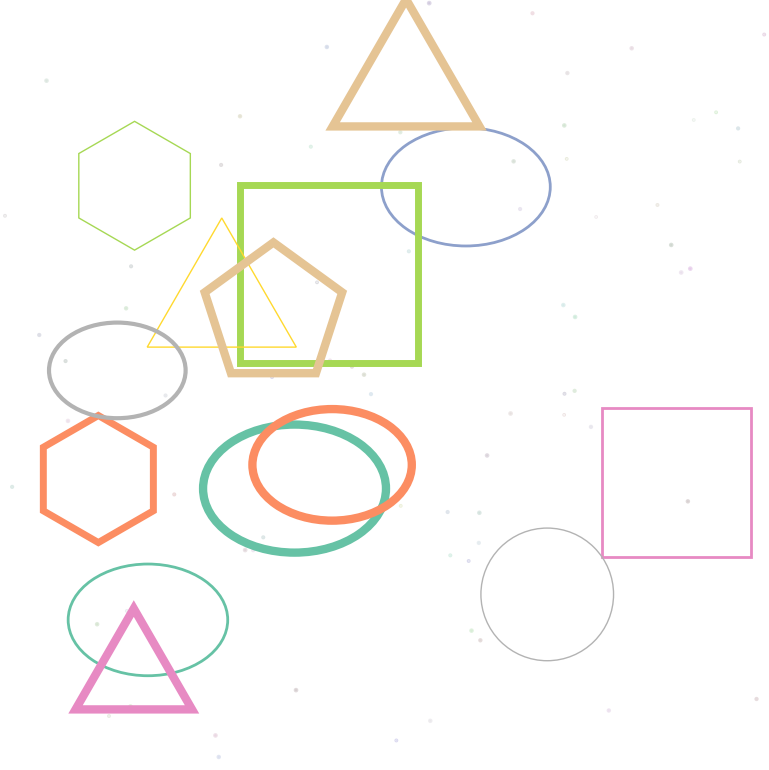[{"shape": "oval", "thickness": 3, "radius": 0.59, "center": [0.383, 0.365]}, {"shape": "oval", "thickness": 1, "radius": 0.52, "center": [0.192, 0.195]}, {"shape": "hexagon", "thickness": 2.5, "radius": 0.41, "center": [0.128, 0.378]}, {"shape": "oval", "thickness": 3, "radius": 0.52, "center": [0.431, 0.396]}, {"shape": "oval", "thickness": 1, "radius": 0.55, "center": [0.605, 0.757]}, {"shape": "square", "thickness": 1, "radius": 0.49, "center": [0.878, 0.373]}, {"shape": "triangle", "thickness": 3, "radius": 0.44, "center": [0.174, 0.122]}, {"shape": "hexagon", "thickness": 0.5, "radius": 0.42, "center": [0.175, 0.759]}, {"shape": "square", "thickness": 2.5, "radius": 0.58, "center": [0.428, 0.644]}, {"shape": "triangle", "thickness": 0.5, "radius": 0.56, "center": [0.288, 0.605]}, {"shape": "pentagon", "thickness": 3, "radius": 0.47, "center": [0.355, 0.591]}, {"shape": "triangle", "thickness": 3, "radius": 0.55, "center": [0.527, 0.891]}, {"shape": "oval", "thickness": 1.5, "radius": 0.44, "center": [0.152, 0.519]}, {"shape": "circle", "thickness": 0.5, "radius": 0.43, "center": [0.711, 0.228]}]